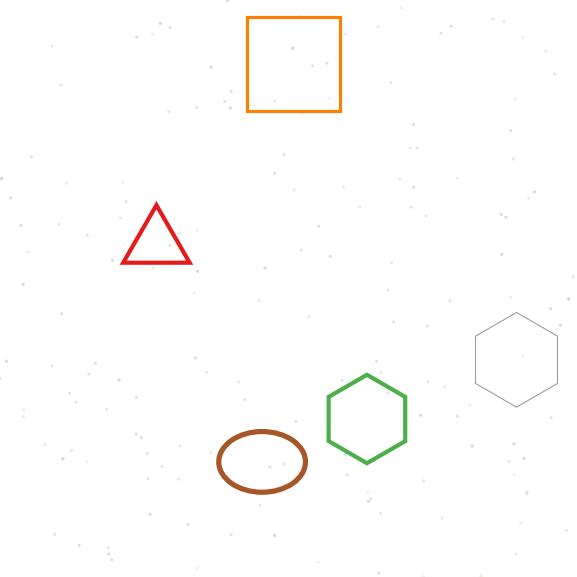[{"shape": "triangle", "thickness": 2, "radius": 0.33, "center": [0.271, 0.577]}, {"shape": "hexagon", "thickness": 2, "radius": 0.38, "center": [0.635, 0.274]}, {"shape": "square", "thickness": 1.5, "radius": 0.4, "center": [0.508, 0.888]}, {"shape": "oval", "thickness": 2.5, "radius": 0.38, "center": [0.454, 0.199]}, {"shape": "hexagon", "thickness": 0.5, "radius": 0.41, "center": [0.894, 0.376]}]